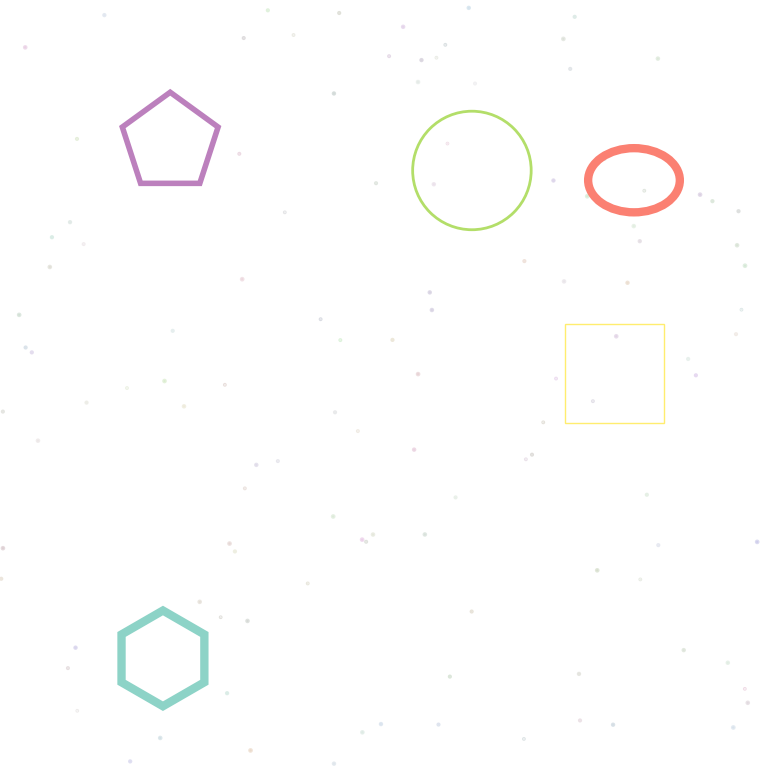[{"shape": "hexagon", "thickness": 3, "radius": 0.31, "center": [0.212, 0.145]}, {"shape": "oval", "thickness": 3, "radius": 0.3, "center": [0.823, 0.766]}, {"shape": "circle", "thickness": 1, "radius": 0.38, "center": [0.613, 0.779]}, {"shape": "pentagon", "thickness": 2, "radius": 0.33, "center": [0.221, 0.815]}, {"shape": "square", "thickness": 0.5, "radius": 0.32, "center": [0.798, 0.515]}]